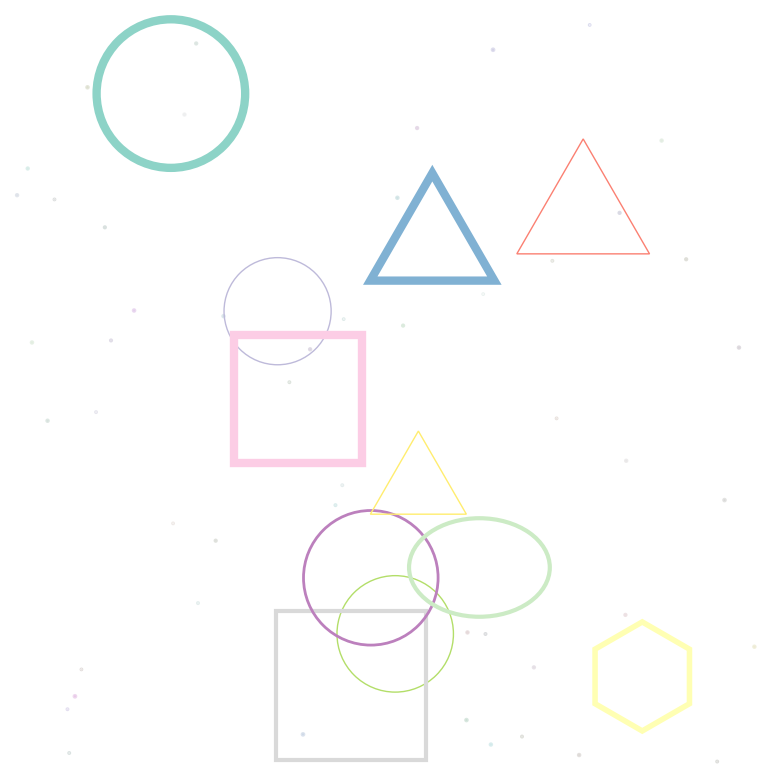[{"shape": "circle", "thickness": 3, "radius": 0.48, "center": [0.222, 0.878]}, {"shape": "hexagon", "thickness": 2, "radius": 0.35, "center": [0.834, 0.121]}, {"shape": "circle", "thickness": 0.5, "radius": 0.35, "center": [0.361, 0.596]}, {"shape": "triangle", "thickness": 0.5, "radius": 0.5, "center": [0.757, 0.72]}, {"shape": "triangle", "thickness": 3, "radius": 0.47, "center": [0.561, 0.682]}, {"shape": "circle", "thickness": 0.5, "radius": 0.38, "center": [0.513, 0.177]}, {"shape": "square", "thickness": 3, "radius": 0.41, "center": [0.387, 0.482]}, {"shape": "square", "thickness": 1.5, "radius": 0.49, "center": [0.456, 0.11]}, {"shape": "circle", "thickness": 1, "radius": 0.44, "center": [0.482, 0.25]}, {"shape": "oval", "thickness": 1.5, "radius": 0.46, "center": [0.623, 0.263]}, {"shape": "triangle", "thickness": 0.5, "radius": 0.36, "center": [0.543, 0.368]}]